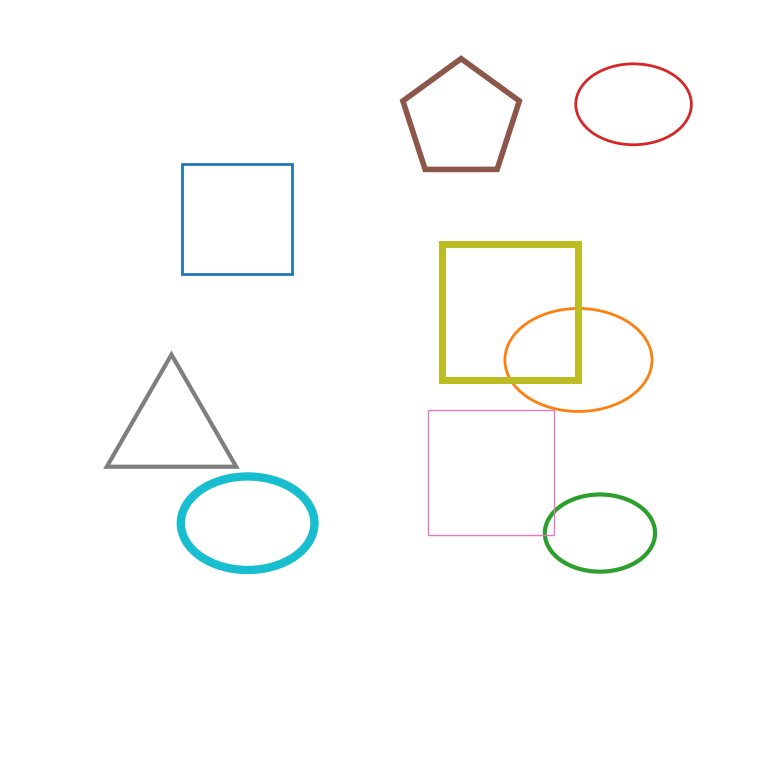[{"shape": "square", "thickness": 1, "radius": 0.36, "center": [0.307, 0.716]}, {"shape": "oval", "thickness": 1, "radius": 0.48, "center": [0.751, 0.533]}, {"shape": "oval", "thickness": 1.5, "radius": 0.36, "center": [0.779, 0.308]}, {"shape": "oval", "thickness": 1, "radius": 0.38, "center": [0.823, 0.865]}, {"shape": "pentagon", "thickness": 2, "radius": 0.4, "center": [0.599, 0.844]}, {"shape": "square", "thickness": 0.5, "radius": 0.41, "center": [0.638, 0.387]}, {"shape": "triangle", "thickness": 1.5, "radius": 0.49, "center": [0.223, 0.442]}, {"shape": "square", "thickness": 2.5, "radius": 0.44, "center": [0.662, 0.595]}, {"shape": "oval", "thickness": 3, "radius": 0.43, "center": [0.322, 0.32]}]